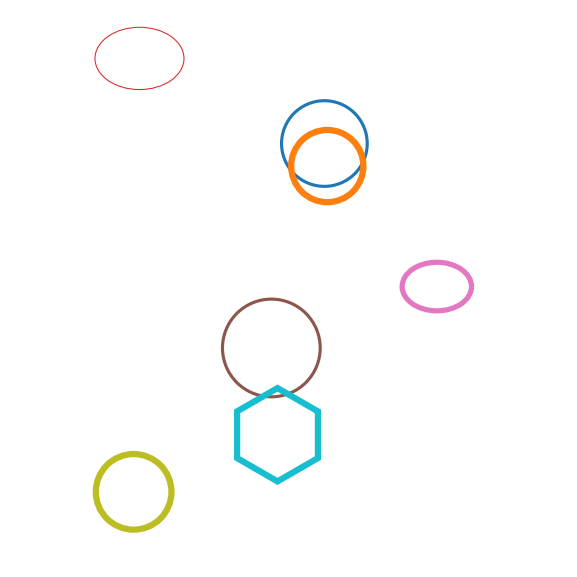[{"shape": "circle", "thickness": 1.5, "radius": 0.37, "center": [0.562, 0.751]}, {"shape": "circle", "thickness": 3, "radius": 0.31, "center": [0.567, 0.712]}, {"shape": "oval", "thickness": 0.5, "radius": 0.39, "center": [0.242, 0.898]}, {"shape": "circle", "thickness": 1.5, "radius": 0.42, "center": [0.47, 0.397]}, {"shape": "oval", "thickness": 2.5, "radius": 0.3, "center": [0.756, 0.503]}, {"shape": "circle", "thickness": 3, "radius": 0.33, "center": [0.231, 0.147]}, {"shape": "hexagon", "thickness": 3, "radius": 0.4, "center": [0.481, 0.246]}]